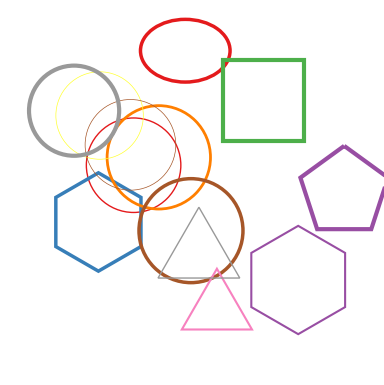[{"shape": "oval", "thickness": 2.5, "radius": 0.58, "center": [0.481, 0.868]}, {"shape": "circle", "thickness": 1, "radius": 0.61, "center": [0.347, 0.571]}, {"shape": "hexagon", "thickness": 2.5, "radius": 0.64, "center": [0.256, 0.423]}, {"shape": "square", "thickness": 3, "radius": 0.53, "center": [0.685, 0.738]}, {"shape": "hexagon", "thickness": 1.5, "radius": 0.7, "center": [0.775, 0.273]}, {"shape": "pentagon", "thickness": 3, "radius": 0.6, "center": [0.894, 0.502]}, {"shape": "circle", "thickness": 2, "radius": 0.67, "center": [0.412, 0.591]}, {"shape": "circle", "thickness": 0.5, "radius": 0.57, "center": [0.259, 0.7]}, {"shape": "circle", "thickness": 0.5, "radius": 0.59, "center": [0.339, 0.624]}, {"shape": "circle", "thickness": 2.5, "radius": 0.68, "center": [0.496, 0.401]}, {"shape": "triangle", "thickness": 1.5, "radius": 0.53, "center": [0.563, 0.197]}, {"shape": "circle", "thickness": 3, "radius": 0.59, "center": [0.192, 0.712]}, {"shape": "triangle", "thickness": 1, "radius": 0.61, "center": [0.517, 0.339]}]